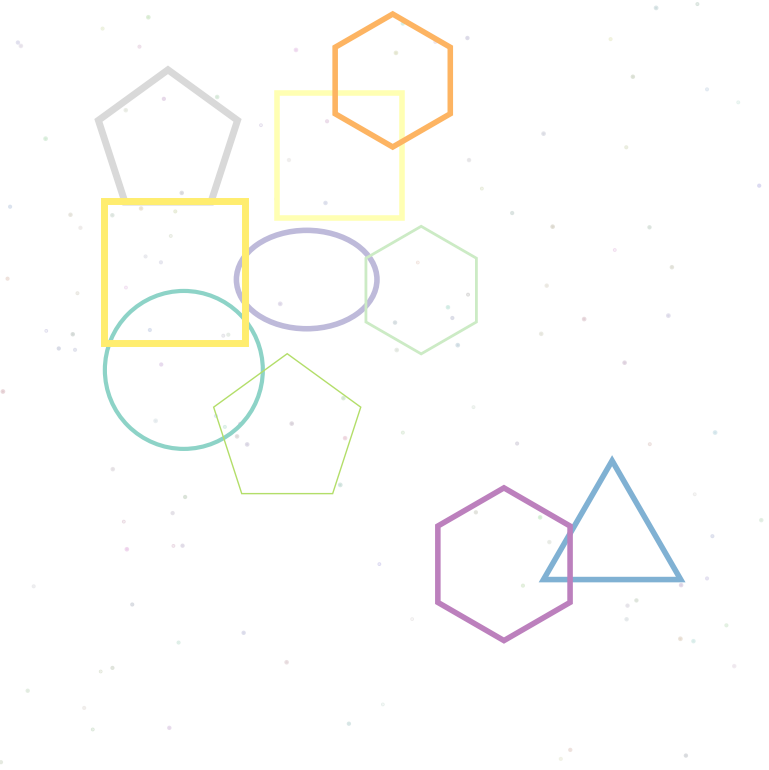[{"shape": "circle", "thickness": 1.5, "radius": 0.51, "center": [0.239, 0.52]}, {"shape": "square", "thickness": 2, "radius": 0.41, "center": [0.441, 0.797]}, {"shape": "oval", "thickness": 2, "radius": 0.46, "center": [0.398, 0.637]}, {"shape": "triangle", "thickness": 2, "radius": 0.51, "center": [0.795, 0.299]}, {"shape": "hexagon", "thickness": 2, "radius": 0.43, "center": [0.51, 0.895]}, {"shape": "pentagon", "thickness": 0.5, "radius": 0.5, "center": [0.373, 0.44]}, {"shape": "pentagon", "thickness": 2.5, "radius": 0.47, "center": [0.218, 0.814]}, {"shape": "hexagon", "thickness": 2, "radius": 0.5, "center": [0.654, 0.267]}, {"shape": "hexagon", "thickness": 1, "radius": 0.41, "center": [0.547, 0.623]}, {"shape": "square", "thickness": 2.5, "radius": 0.46, "center": [0.227, 0.647]}]